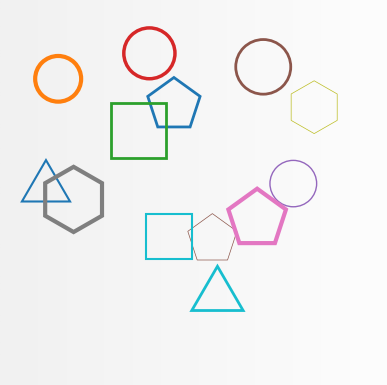[{"shape": "triangle", "thickness": 1.5, "radius": 0.36, "center": [0.119, 0.512]}, {"shape": "pentagon", "thickness": 2, "radius": 0.35, "center": [0.449, 0.728]}, {"shape": "circle", "thickness": 3, "radius": 0.3, "center": [0.15, 0.795]}, {"shape": "square", "thickness": 2, "radius": 0.36, "center": [0.357, 0.662]}, {"shape": "circle", "thickness": 2.5, "radius": 0.33, "center": [0.386, 0.861]}, {"shape": "circle", "thickness": 1, "radius": 0.3, "center": [0.757, 0.523]}, {"shape": "pentagon", "thickness": 0.5, "radius": 0.33, "center": [0.548, 0.379]}, {"shape": "circle", "thickness": 2, "radius": 0.35, "center": [0.679, 0.826]}, {"shape": "pentagon", "thickness": 3, "radius": 0.39, "center": [0.664, 0.432]}, {"shape": "hexagon", "thickness": 3, "radius": 0.42, "center": [0.19, 0.482]}, {"shape": "hexagon", "thickness": 0.5, "radius": 0.34, "center": [0.811, 0.722]}, {"shape": "square", "thickness": 1.5, "radius": 0.29, "center": [0.436, 0.385]}, {"shape": "triangle", "thickness": 2, "radius": 0.38, "center": [0.561, 0.232]}]